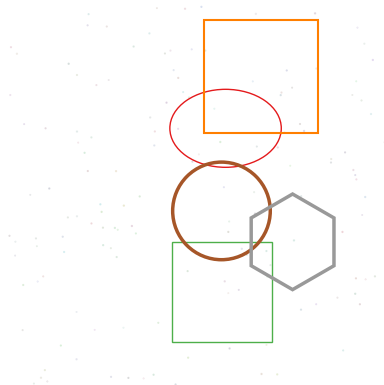[{"shape": "oval", "thickness": 1, "radius": 0.72, "center": [0.586, 0.667]}, {"shape": "square", "thickness": 1, "radius": 0.65, "center": [0.578, 0.243]}, {"shape": "square", "thickness": 1.5, "radius": 0.73, "center": [0.678, 0.802]}, {"shape": "circle", "thickness": 2.5, "radius": 0.63, "center": [0.575, 0.452]}, {"shape": "hexagon", "thickness": 2.5, "radius": 0.62, "center": [0.76, 0.372]}]